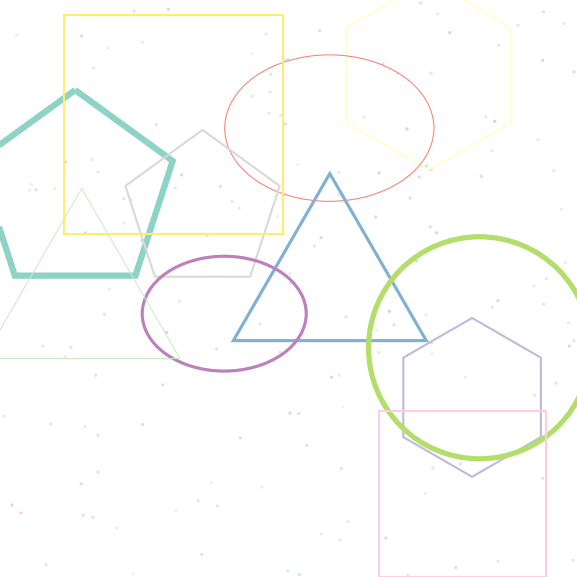[{"shape": "pentagon", "thickness": 3, "radius": 0.89, "center": [0.13, 0.666]}, {"shape": "hexagon", "thickness": 0.5, "radius": 0.82, "center": [0.742, 0.869]}, {"shape": "hexagon", "thickness": 1, "radius": 0.69, "center": [0.817, 0.311]}, {"shape": "oval", "thickness": 0.5, "radius": 0.91, "center": [0.57, 0.777]}, {"shape": "triangle", "thickness": 1.5, "radius": 0.96, "center": [0.571, 0.506]}, {"shape": "circle", "thickness": 2.5, "radius": 0.96, "center": [0.83, 0.397]}, {"shape": "square", "thickness": 1, "radius": 0.72, "center": [0.801, 0.144]}, {"shape": "pentagon", "thickness": 1, "radius": 0.7, "center": [0.351, 0.634]}, {"shape": "oval", "thickness": 1.5, "radius": 0.71, "center": [0.388, 0.456]}, {"shape": "triangle", "thickness": 0.5, "radius": 0.98, "center": [0.141, 0.476]}, {"shape": "square", "thickness": 1, "radius": 0.95, "center": [0.301, 0.784]}]